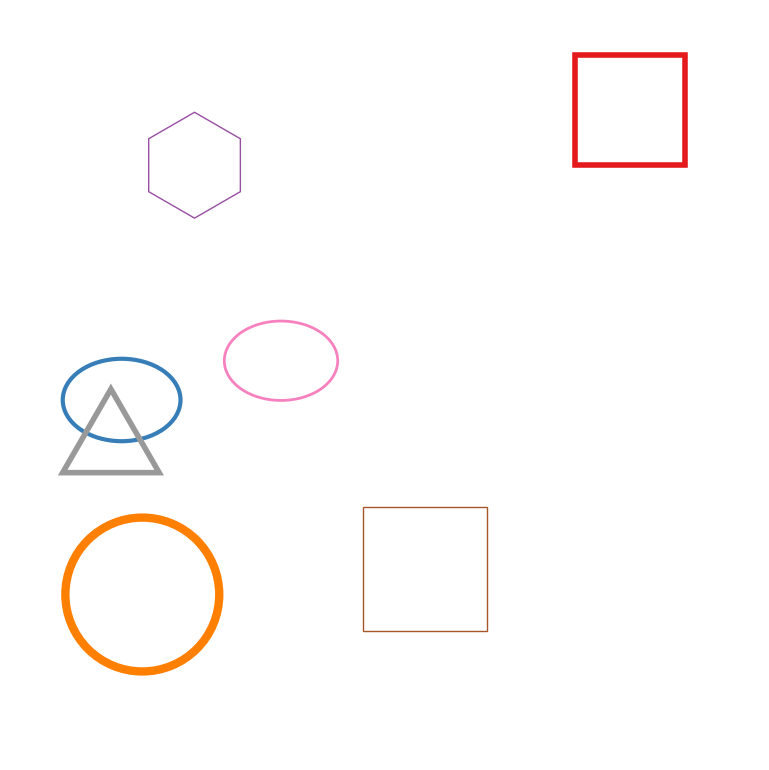[{"shape": "square", "thickness": 2, "radius": 0.36, "center": [0.818, 0.857]}, {"shape": "oval", "thickness": 1.5, "radius": 0.38, "center": [0.158, 0.481]}, {"shape": "hexagon", "thickness": 0.5, "radius": 0.34, "center": [0.253, 0.785]}, {"shape": "circle", "thickness": 3, "radius": 0.5, "center": [0.185, 0.228]}, {"shape": "square", "thickness": 0.5, "radius": 0.4, "center": [0.552, 0.261]}, {"shape": "oval", "thickness": 1, "radius": 0.37, "center": [0.365, 0.532]}, {"shape": "triangle", "thickness": 2, "radius": 0.36, "center": [0.144, 0.422]}]